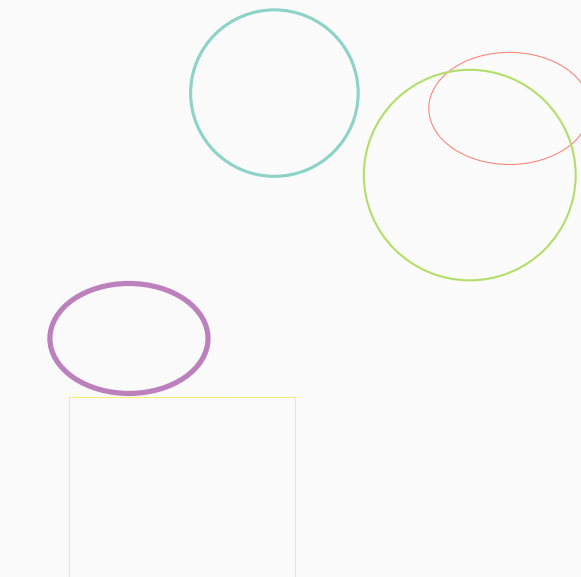[{"shape": "circle", "thickness": 1.5, "radius": 0.72, "center": [0.472, 0.838]}, {"shape": "oval", "thickness": 0.5, "radius": 0.69, "center": [0.876, 0.811]}, {"shape": "circle", "thickness": 1, "radius": 0.91, "center": [0.808, 0.696]}, {"shape": "oval", "thickness": 2.5, "radius": 0.68, "center": [0.222, 0.413]}, {"shape": "square", "thickness": 0.5, "radius": 0.97, "center": [0.313, 0.117]}]